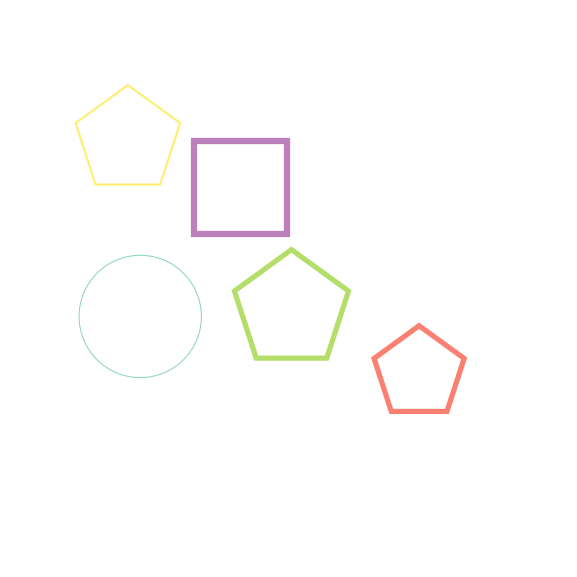[{"shape": "circle", "thickness": 0.5, "radius": 0.53, "center": [0.243, 0.451]}, {"shape": "pentagon", "thickness": 2.5, "radius": 0.41, "center": [0.726, 0.353]}, {"shape": "pentagon", "thickness": 2.5, "radius": 0.52, "center": [0.505, 0.463]}, {"shape": "square", "thickness": 3, "radius": 0.4, "center": [0.417, 0.674]}, {"shape": "pentagon", "thickness": 1, "radius": 0.48, "center": [0.221, 0.757]}]